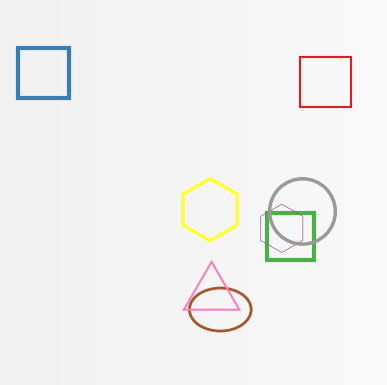[{"shape": "square", "thickness": 1.5, "radius": 0.32, "center": [0.84, 0.786]}, {"shape": "square", "thickness": 3, "radius": 0.33, "center": [0.112, 0.811]}, {"shape": "square", "thickness": 3, "radius": 0.3, "center": [0.749, 0.386]}, {"shape": "hexagon", "thickness": 0.5, "radius": 0.31, "center": [0.727, 0.407]}, {"shape": "hexagon", "thickness": 2.5, "radius": 0.4, "center": [0.542, 0.455]}, {"shape": "oval", "thickness": 2, "radius": 0.4, "center": [0.568, 0.196]}, {"shape": "triangle", "thickness": 1.5, "radius": 0.41, "center": [0.546, 0.237]}, {"shape": "circle", "thickness": 2.5, "radius": 0.42, "center": [0.781, 0.451]}]